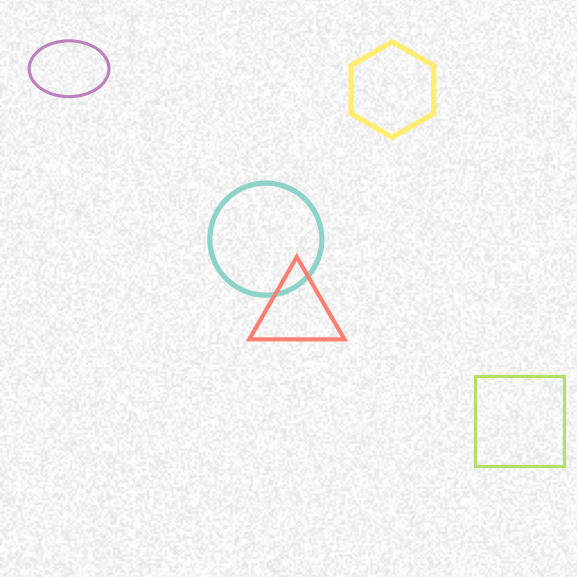[{"shape": "circle", "thickness": 2.5, "radius": 0.49, "center": [0.46, 0.585]}, {"shape": "triangle", "thickness": 2, "radius": 0.48, "center": [0.514, 0.459]}, {"shape": "square", "thickness": 1.5, "radius": 0.39, "center": [0.899, 0.27]}, {"shape": "oval", "thickness": 1.5, "radius": 0.35, "center": [0.12, 0.88]}, {"shape": "hexagon", "thickness": 2.5, "radius": 0.41, "center": [0.679, 0.844]}]